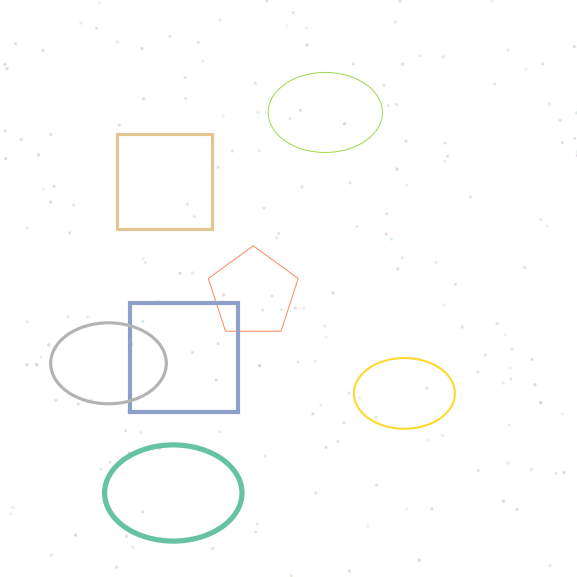[{"shape": "oval", "thickness": 2.5, "radius": 0.59, "center": [0.3, 0.145]}, {"shape": "pentagon", "thickness": 0.5, "radius": 0.41, "center": [0.439, 0.492]}, {"shape": "square", "thickness": 2, "radius": 0.47, "center": [0.319, 0.38]}, {"shape": "oval", "thickness": 0.5, "radius": 0.49, "center": [0.563, 0.804]}, {"shape": "oval", "thickness": 1, "radius": 0.44, "center": [0.7, 0.318]}, {"shape": "square", "thickness": 1.5, "radius": 0.41, "center": [0.284, 0.685]}, {"shape": "oval", "thickness": 1.5, "radius": 0.5, "center": [0.188, 0.37]}]